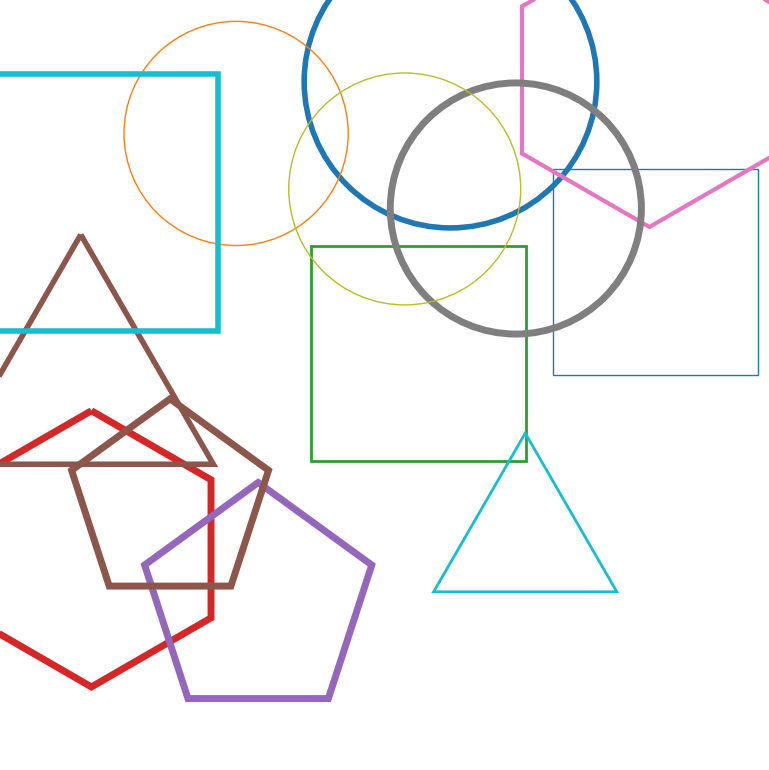[{"shape": "square", "thickness": 0.5, "radius": 0.67, "center": [0.852, 0.647]}, {"shape": "circle", "thickness": 2, "radius": 0.95, "center": [0.585, 0.894]}, {"shape": "circle", "thickness": 0.5, "radius": 0.73, "center": [0.307, 0.827]}, {"shape": "square", "thickness": 1, "radius": 0.7, "center": [0.544, 0.541]}, {"shape": "hexagon", "thickness": 2.5, "radius": 0.9, "center": [0.119, 0.287]}, {"shape": "pentagon", "thickness": 2.5, "radius": 0.78, "center": [0.335, 0.218]}, {"shape": "pentagon", "thickness": 2.5, "radius": 0.67, "center": [0.221, 0.348]}, {"shape": "triangle", "thickness": 2, "radius": 0.99, "center": [0.105, 0.496]}, {"shape": "hexagon", "thickness": 1.5, "radius": 0.96, "center": [0.843, 0.896]}, {"shape": "circle", "thickness": 2.5, "radius": 0.82, "center": [0.67, 0.729]}, {"shape": "circle", "thickness": 0.5, "radius": 0.75, "center": [0.526, 0.755]}, {"shape": "triangle", "thickness": 1, "radius": 0.69, "center": [0.682, 0.3]}, {"shape": "square", "thickness": 2, "radius": 0.83, "center": [0.117, 0.737]}]